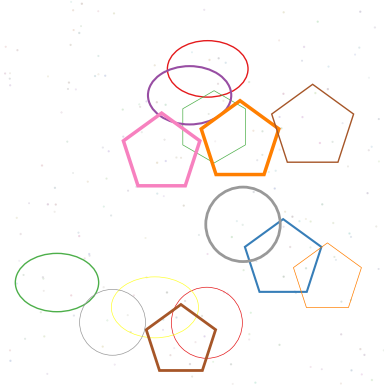[{"shape": "circle", "thickness": 0.5, "radius": 0.46, "center": [0.537, 0.162]}, {"shape": "oval", "thickness": 1, "radius": 0.52, "center": [0.54, 0.821]}, {"shape": "pentagon", "thickness": 1.5, "radius": 0.52, "center": [0.735, 0.326]}, {"shape": "hexagon", "thickness": 0.5, "radius": 0.47, "center": [0.556, 0.671]}, {"shape": "oval", "thickness": 1, "radius": 0.54, "center": [0.148, 0.266]}, {"shape": "oval", "thickness": 1.5, "radius": 0.54, "center": [0.492, 0.753]}, {"shape": "pentagon", "thickness": 0.5, "radius": 0.46, "center": [0.85, 0.276]}, {"shape": "pentagon", "thickness": 2.5, "radius": 0.53, "center": [0.623, 0.632]}, {"shape": "oval", "thickness": 0.5, "radius": 0.57, "center": [0.402, 0.202]}, {"shape": "pentagon", "thickness": 1, "radius": 0.56, "center": [0.812, 0.669]}, {"shape": "pentagon", "thickness": 2, "radius": 0.47, "center": [0.47, 0.114]}, {"shape": "pentagon", "thickness": 2.5, "radius": 0.52, "center": [0.42, 0.602]}, {"shape": "circle", "thickness": 2, "radius": 0.48, "center": [0.631, 0.417]}, {"shape": "circle", "thickness": 0.5, "radius": 0.43, "center": [0.292, 0.163]}]